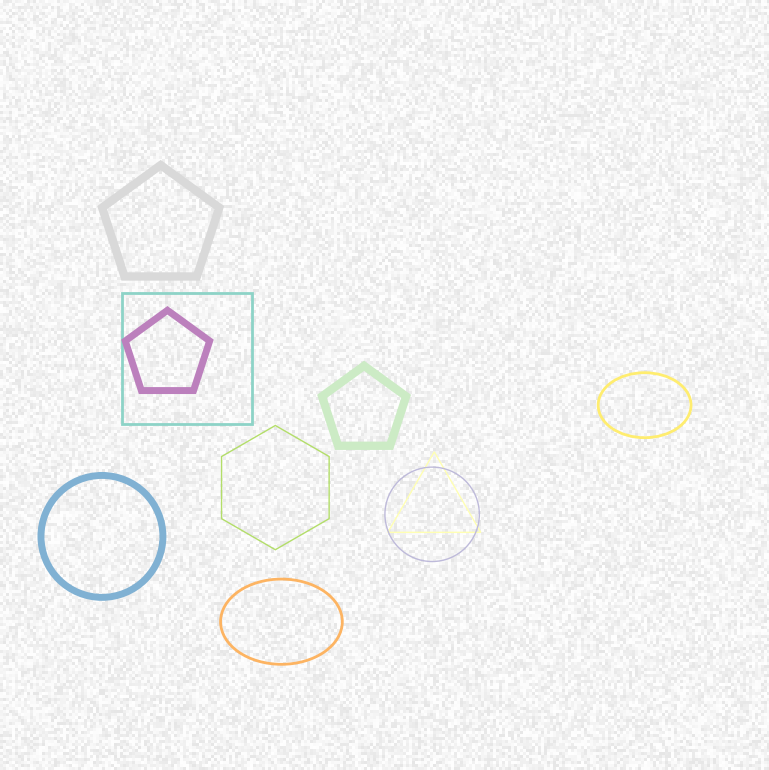[{"shape": "square", "thickness": 1, "radius": 0.42, "center": [0.242, 0.535]}, {"shape": "triangle", "thickness": 0.5, "radius": 0.35, "center": [0.564, 0.343]}, {"shape": "circle", "thickness": 0.5, "radius": 0.31, "center": [0.561, 0.332]}, {"shape": "circle", "thickness": 2.5, "radius": 0.4, "center": [0.132, 0.303]}, {"shape": "oval", "thickness": 1, "radius": 0.4, "center": [0.366, 0.193]}, {"shape": "hexagon", "thickness": 0.5, "radius": 0.4, "center": [0.358, 0.367]}, {"shape": "pentagon", "thickness": 3, "radius": 0.4, "center": [0.209, 0.706]}, {"shape": "pentagon", "thickness": 2.5, "radius": 0.29, "center": [0.217, 0.539]}, {"shape": "pentagon", "thickness": 3, "radius": 0.29, "center": [0.473, 0.468]}, {"shape": "oval", "thickness": 1, "radius": 0.3, "center": [0.837, 0.474]}]